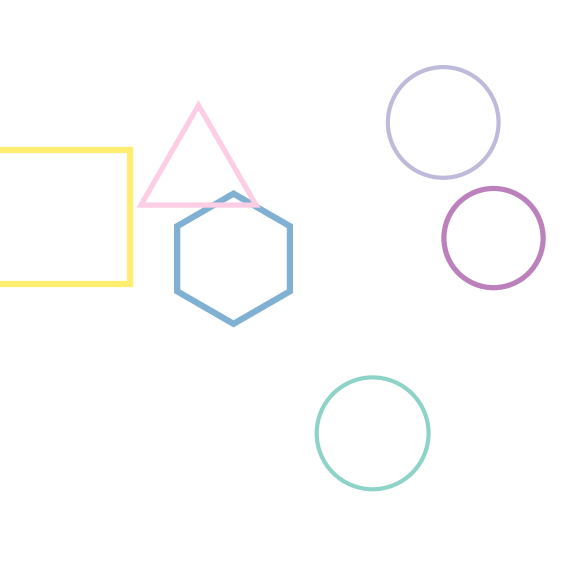[{"shape": "circle", "thickness": 2, "radius": 0.48, "center": [0.645, 0.249]}, {"shape": "circle", "thickness": 2, "radius": 0.48, "center": [0.767, 0.787]}, {"shape": "hexagon", "thickness": 3, "radius": 0.56, "center": [0.404, 0.551]}, {"shape": "triangle", "thickness": 2.5, "radius": 0.58, "center": [0.344, 0.702]}, {"shape": "circle", "thickness": 2.5, "radius": 0.43, "center": [0.855, 0.587]}, {"shape": "square", "thickness": 3, "radius": 0.58, "center": [0.11, 0.623]}]